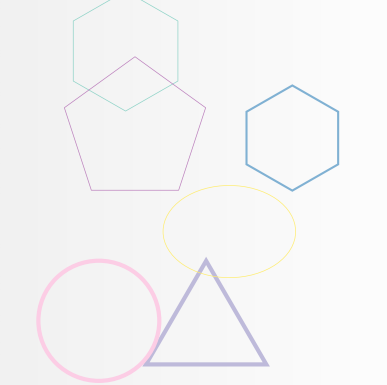[{"shape": "hexagon", "thickness": 0.5, "radius": 0.78, "center": [0.324, 0.867]}, {"shape": "triangle", "thickness": 3, "radius": 0.9, "center": [0.532, 0.143]}, {"shape": "hexagon", "thickness": 1.5, "radius": 0.68, "center": [0.754, 0.641]}, {"shape": "circle", "thickness": 3, "radius": 0.78, "center": [0.255, 0.167]}, {"shape": "pentagon", "thickness": 0.5, "radius": 0.96, "center": [0.348, 0.661]}, {"shape": "oval", "thickness": 0.5, "radius": 0.86, "center": [0.592, 0.399]}]